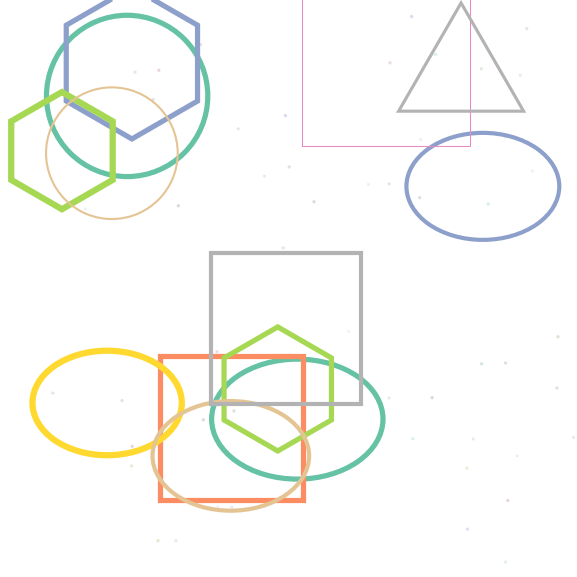[{"shape": "oval", "thickness": 2.5, "radius": 0.74, "center": [0.515, 0.273]}, {"shape": "circle", "thickness": 2.5, "radius": 0.7, "center": [0.22, 0.833]}, {"shape": "square", "thickness": 2.5, "radius": 0.62, "center": [0.401, 0.258]}, {"shape": "oval", "thickness": 2, "radius": 0.66, "center": [0.836, 0.676]}, {"shape": "hexagon", "thickness": 2.5, "radius": 0.66, "center": [0.228, 0.89]}, {"shape": "square", "thickness": 0.5, "radius": 0.73, "center": [0.669, 0.891]}, {"shape": "hexagon", "thickness": 3, "radius": 0.51, "center": [0.107, 0.738]}, {"shape": "hexagon", "thickness": 2.5, "radius": 0.54, "center": [0.481, 0.326]}, {"shape": "oval", "thickness": 3, "radius": 0.65, "center": [0.185, 0.301]}, {"shape": "oval", "thickness": 2, "radius": 0.68, "center": [0.4, 0.21]}, {"shape": "circle", "thickness": 1, "radius": 0.57, "center": [0.194, 0.734]}, {"shape": "square", "thickness": 2, "radius": 0.65, "center": [0.495, 0.43]}, {"shape": "triangle", "thickness": 1.5, "radius": 0.62, "center": [0.798, 0.869]}]